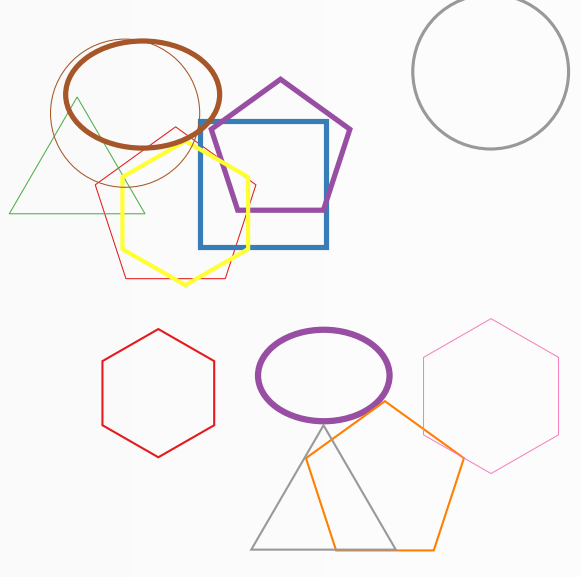[{"shape": "pentagon", "thickness": 0.5, "radius": 0.73, "center": [0.302, 0.634]}, {"shape": "hexagon", "thickness": 1, "radius": 0.55, "center": [0.272, 0.318]}, {"shape": "square", "thickness": 2.5, "radius": 0.54, "center": [0.452, 0.681]}, {"shape": "triangle", "thickness": 0.5, "radius": 0.67, "center": [0.133, 0.696]}, {"shape": "pentagon", "thickness": 2.5, "radius": 0.63, "center": [0.483, 0.737]}, {"shape": "oval", "thickness": 3, "radius": 0.57, "center": [0.557, 0.349]}, {"shape": "pentagon", "thickness": 1, "radius": 0.71, "center": [0.662, 0.162]}, {"shape": "hexagon", "thickness": 2, "radius": 0.62, "center": [0.319, 0.63]}, {"shape": "circle", "thickness": 0.5, "radius": 0.64, "center": [0.215, 0.803]}, {"shape": "oval", "thickness": 2.5, "radius": 0.66, "center": [0.245, 0.835]}, {"shape": "hexagon", "thickness": 0.5, "radius": 0.67, "center": [0.845, 0.313]}, {"shape": "triangle", "thickness": 1, "radius": 0.72, "center": [0.557, 0.119]}, {"shape": "circle", "thickness": 1.5, "radius": 0.67, "center": [0.844, 0.875]}]